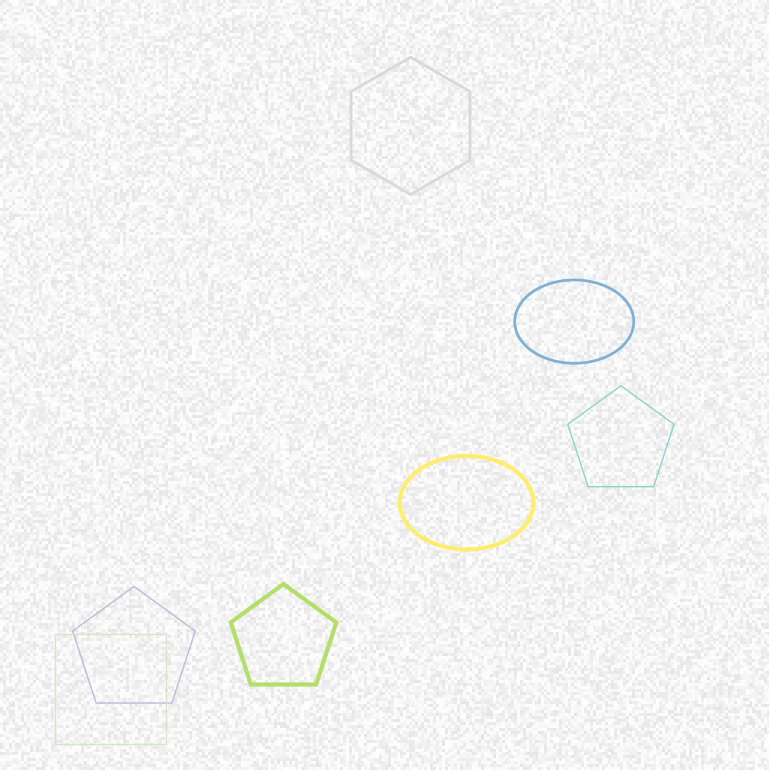[{"shape": "pentagon", "thickness": 0.5, "radius": 0.36, "center": [0.806, 0.427]}, {"shape": "pentagon", "thickness": 0.5, "radius": 0.42, "center": [0.174, 0.155]}, {"shape": "oval", "thickness": 1, "radius": 0.39, "center": [0.746, 0.582]}, {"shape": "pentagon", "thickness": 1.5, "radius": 0.36, "center": [0.368, 0.169]}, {"shape": "hexagon", "thickness": 1, "radius": 0.45, "center": [0.533, 0.837]}, {"shape": "square", "thickness": 0.5, "radius": 0.36, "center": [0.144, 0.105]}, {"shape": "oval", "thickness": 1.5, "radius": 0.43, "center": [0.606, 0.347]}]